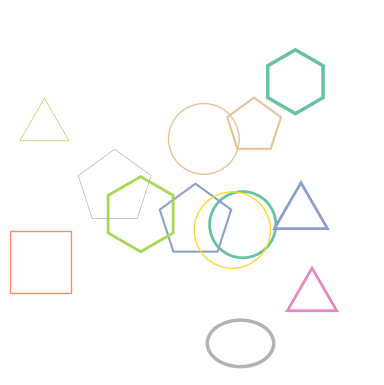[{"shape": "hexagon", "thickness": 2.5, "radius": 0.41, "center": [0.767, 0.788]}, {"shape": "circle", "thickness": 2, "radius": 0.43, "center": [0.63, 0.416]}, {"shape": "square", "thickness": 1, "radius": 0.4, "center": [0.105, 0.319]}, {"shape": "triangle", "thickness": 2, "radius": 0.4, "center": [0.782, 0.446]}, {"shape": "pentagon", "thickness": 1.5, "radius": 0.49, "center": [0.508, 0.425]}, {"shape": "triangle", "thickness": 2, "radius": 0.37, "center": [0.811, 0.23]}, {"shape": "triangle", "thickness": 0.5, "radius": 0.37, "center": [0.115, 0.671]}, {"shape": "hexagon", "thickness": 2, "radius": 0.49, "center": [0.365, 0.444]}, {"shape": "circle", "thickness": 1, "radius": 0.5, "center": [0.604, 0.402]}, {"shape": "circle", "thickness": 1, "radius": 0.46, "center": [0.529, 0.639]}, {"shape": "pentagon", "thickness": 1.5, "radius": 0.37, "center": [0.66, 0.673]}, {"shape": "pentagon", "thickness": 0.5, "radius": 0.5, "center": [0.298, 0.513]}, {"shape": "oval", "thickness": 2.5, "radius": 0.43, "center": [0.625, 0.108]}]